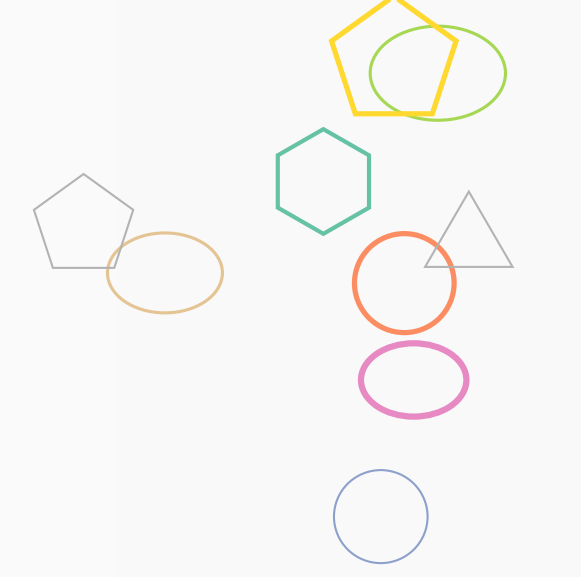[{"shape": "hexagon", "thickness": 2, "radius": 0.45, "center": [0.556, 0.685]}, {"shape": "circle", "thickness": 2.5, "radius": 0.43, "center": [0.696, 0.509]}, {"shape": "circle", "thickness": 1, "radius": 0.4, "center": [0.655, 0.105]}, {"shape": "oval", "thickness": 3, "radius": 0.45, "center": [0.712, 0.341]}, {"shape": "oval", "thickness": 1.5, "radius": 0.58, "center": [0.753, 0.872]}, {"shape": "pentagon", "thickness": 2.5, "radius": 0.56, "center": [0.678, 0.893]}, {"shape": "oval", "thickness": 1.5, "radius": 0.49, "center": [0.284, 0.527]}, {"shape": "pentagon", "thickness": 1, "radius": 0.45, "center": [0.144, 0.608]}, {"shape": "triangle", "thickness": 1, "radius": 0.43, "center": [0.807, 0.58]}]